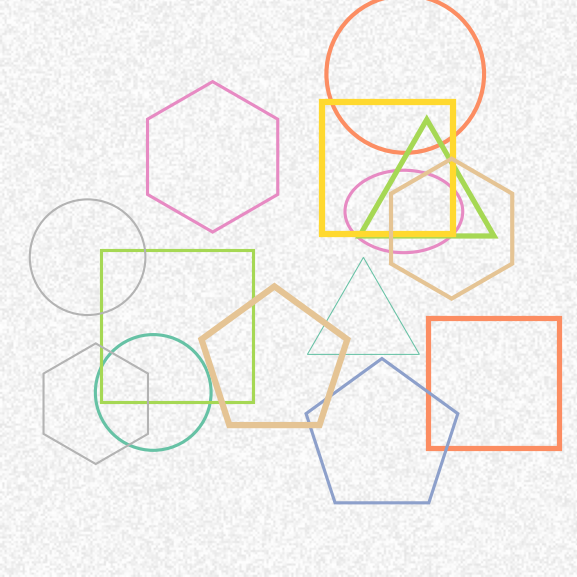[{"shape": "triangle", "thickness": 0.5, "radius": 0.56, "center": [0.629, 0.441]}, {"shape": "circle", "thickness": 1.5, "radius": 0.5, "center": [0.265, 0.32]}, {"shape": "square", "thickness": 2.5, "radius": 0.57, "center": [0.855, 0.336]}, {"shape": "circle", "thickness": 2, "radius": 0.68, "center": [0.702, 0.871]}, {"shape": "pentagon", "thickness": 1.5, "radius": 0.69, "center": [0.661, 0.24]}, {"shape": "hexagon", "thickness": 1.5, "radius": 0.65, "center": [0.368, 0.728]}, {"shape": "oval", "thickness": 1.5, "radius": 0.51, "center": [0.699, 0.633]}, {"shape": "square", "thickness": 1.5, "radius": 0.66, "center": [0.307, 0.435]}, {"shape": "triangle", "thickness": 2.5, "radius": 0.67, "center": [0.739, 0.658]}, {"shape": "square", "thickness": 3, "radius": 0.57, "center": [0.671, 0.708]}, {"shape": "hexagon", "thickness": 2, "radius": 0.61, "center": [0.782, 0.603]}, {"shape": "pentagon", "thickness": 3, "radius": 0.66, "center": [0.475, 0.37]}, {"shape": "hexagon", "thickness": 1, "radius": 0.52, "center": [0.166, 0.3]}, {"shape": "circle", "thickness": 1, "radius": 0.5, "center": [0.152, 0.554]}]